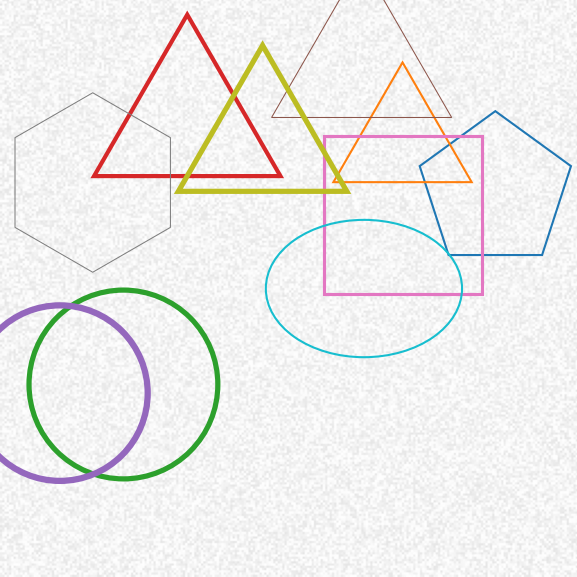[{"shape": "pentagon", "thickness": 1, "radius": 0.69, "center": [0.858, 0.669]}, {"shape": "triangle", "thickness": 1, "radius": 0.69, "center": [0.697, 0.753]}, {"shape": "circle", "thickness": 2.5, "radius": 0.82, "center": [0.214, 0.333]}, {"shape": "triangle", "thickness": 2, "radius": 0.93, "center": [0.324, 0.787]}, {"shape": "circle", "thickness": 3, "radius": 0.76, "center": [0.104, 0.318]}, {"shape": "triangle", "thickness": 0.5, "radius": 0.9, "center": [0.626, 0.886]}, {"shape": "square", "thickness": 1.5, "radius": 0.69, "center": [0.698, 0.627]}, {"shape": "hexagon", "thickness": 0.5, "radius": 0.78, "center": [0.161, 0.683]}, {"shape": "triangle", "thickness": 2.5, "radius": 0.84, "center": [0.455, 0.752]}, {"shape": "oval", "thickness": 1, "radius": 0.85, "center": [0.63, 0.5]}]